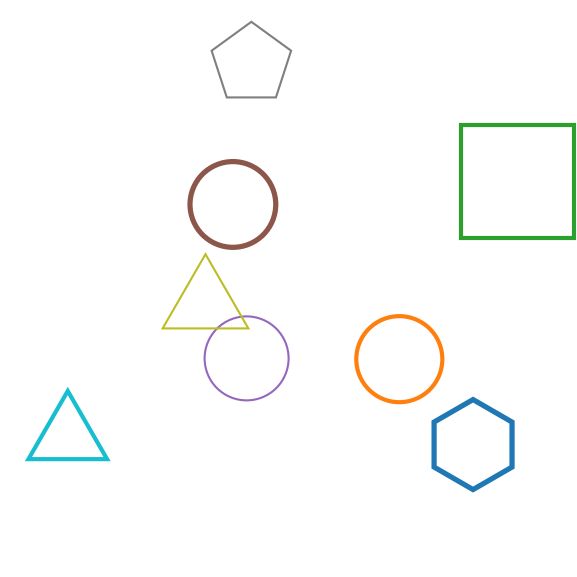[{"shape": "hexagon", "thickness": 2.5, "radius": 0.39, "center": [0.819, 0.229]}, {"shape": "circle", "thickness": 2, "radius": 0.37, "center": [0.691, 0.377]}, {"shape": "square", "thickness": 2, "radius": 0.49, "center": [0.896, 0.685]}, {"shape": "circle", "thickness": 1, "radius": 0.36, "center": [0.427, 0.379]}, {"shape": "circle", "thickness": 2.5, "radius": 0.37, "center": [0.403, 0.645]}, {"shape": "pentagon", "thickness": 1, "radius": 0.36, "center": [0.435, 0.889]}, {"shape": "triangle", "thickness": 1, "radius": 0.43, "center": [0.356, 0.473]}, {"shape": "triangle", "thickness": 2, "radius": 0.39, "center": [0.117, 0.243]}]